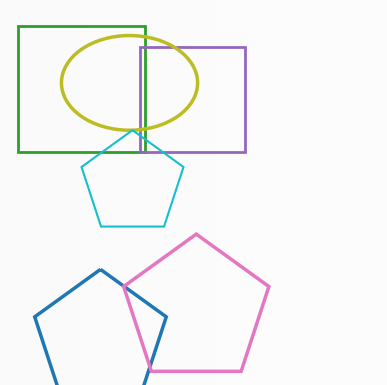[{"shape": "pentagon", "thickness": 2.5, "radius": 0.89, "center": [0.259, 0.122]}, {"shape": "square", "thickness": 2, "radius": 0.82, "center": [0.21, 0.768]}, {"shape": "square", "thickness": 2, "radius": 0.68, "center": [0.497, 0.742]}, {"shape": "pentagon", "thickness": 2.5, "radius": 0.99, "center": [0.507, 0.195]}, {"shape": "oval", "thickness": 2.5, "radius": 0.88, "center": [0.334, 0.785]}, {"shape": "pentagon", "thickness": 1.5, "radius": 0.69, "center": [0.342, 0.523]}]